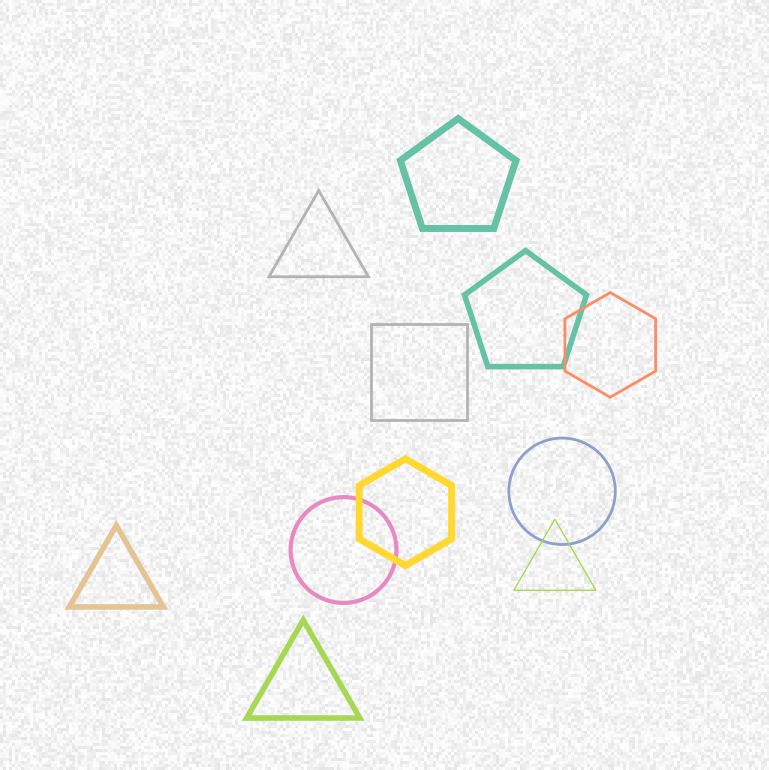[{"shape": "pentagon", "thickness": 2.5, "radius": 0.39, "center": [0.595, 0.767]}, {"shape": "pentagon", "thickness": 2, "radius": 0.42, "center": [0.682, 0.591]}, {"shape": "hexagon", "thickness": 1, "radius": 0.34, "center": [0.793, 0.552]}, {"shape": "circle", "thickness": 1, "radius": 0.35, "center": [0.73, 0.362]}, {"shape": "circle", "thickness": 1.5, "radius": 0.34, "center": [0.446, 0.286]}, {"shape": "triangle", "thickness": 0.5, "radius": 0.31, "center": [0.721, 0.264]}, {"shape": "triangle", "thickness": 2, "radius": 0.42, "center": [0.394, 0.11]}, {"shape": "hexagon", "thickness": 2.5, "radius": 0.35, "center": [0.527, 0.335]}, {"shape": "triangle", "thickness": 2, "radius": 0.35, "center": [0.151, 0.247]}, {"shape": "triangle", "thickness": 1, "radius": 0.37, "center": [0.414, 0.678]}, {"shape": "square", "thickness": 1, "radius": 0.31, "center": [0.544, 0.517]}]